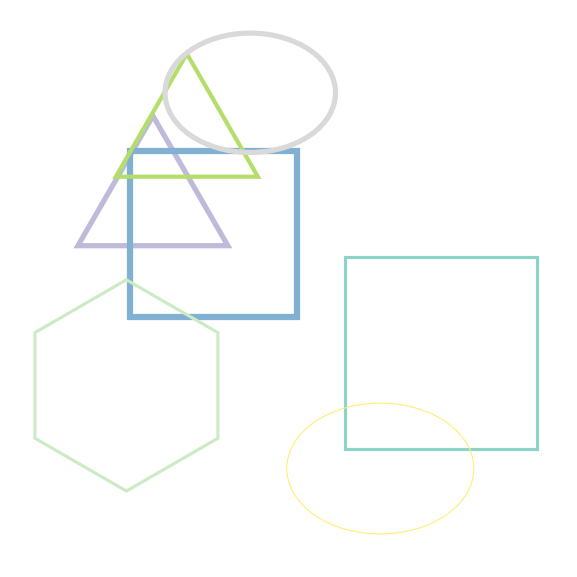[{"shape": "square", "thickness": 1.5, "radius": 0.83, "center": [0.764, 0.388]}, {"shape": "triangle", "thickness": 2.5, "radius": 0.75, "center": [0.265, 0.649]}, {"shape": "square", "thickness": 3, "radius": 0.72, "center": [0.37, 0.594]}, {"shape": "triangle", "thickness": 2, "radius": 0.71, "center": [0.324, 0.764]}, {"shape": "oval", "thickness": 2.5, "radius": 0.74, "center": [0.433, 0.838]}, {"shape": "hexagon", "thickness": 1.5, "radius": 0.91, "center": [0.219, 0.332]}, {"shape": "oval", "thickness": 0.5, "radius": 0.81, "center": [0.659, 0.188]}]